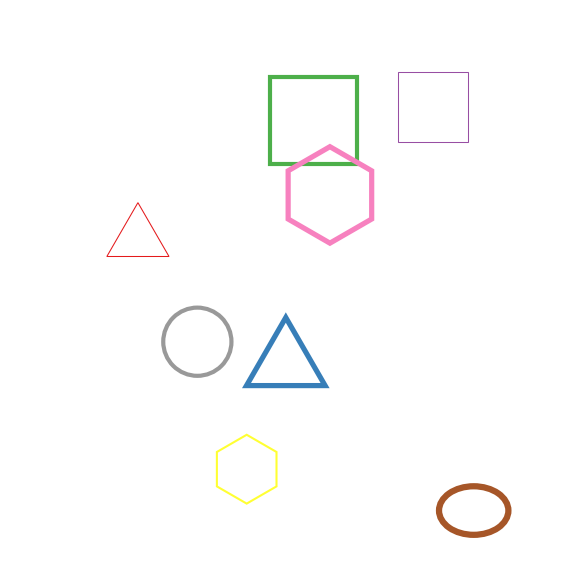[{"shape": "triangle", "thickness": 0.5, "radius": 0.31, "center": [0.239, 0.586]}, {"shape": "triangle", "thickness": 2.5, "radius": 0.39, "center": [0.495, 0.371]}, {"shape": "square", "thickness": 2, "radius": 0.38, "center": [0.543, 0.79]}, {"shape": "square", "thickness": 0.5, "radius": 0.3, "center": [0.75, 0.814]}, {"shape": "hexagon", "thickness": 1, "radius": 0.3, "center": [0.427, 0.187]}, {"shape": "oval", "thickness": 3, "radius": 0.3, "center": [0.82, 0.115]}, {"shape": "hexagon", "thickness": 2.5, "radius": 0.42, "center": [0.571, 0.662]}, {"shape": "circle", "thickness": 2, "radius": 0.3, "center": [0.342, 0.407]}]